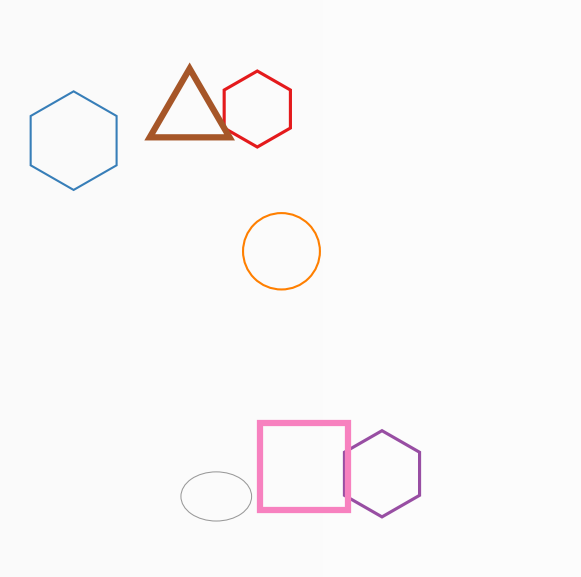[{"shape": "hexagon", "thickness": 1.5, "radius": 0.33, "center": [0.443, 0.81]}, {"shape": "hexagon", "thickness": 1, "radius": 0.43, "center": [0.127, 0.756]}, {"shape": "hexagon", "thickness": 1.5, "radius": 0.37, "center": [0.657, 0.179]}, {"shape": "circle", "thickness": 1, "radius": 0.33, "center": [0.484, 0.564]}, {"shape": "triangle", "thickness": 3, "radius": 0.4, "center": [0.326, 0.801]}, {"shape": "square", "thickness": 3, "radius": 0.38, "center": [0.524, 0.191]}, {"shape": "oval", "thickness": 0.5, "radius": 0.3, "center": [0.372, 0.139]}]